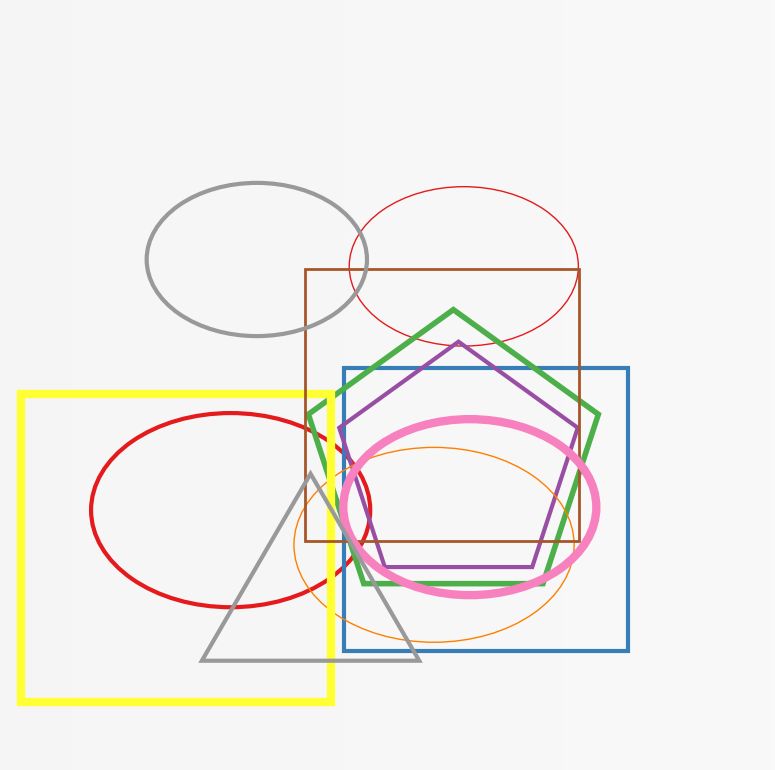[{"shape": "oval", "thickness": 0.5, "radius": 0.74, "center": [0.598, 0.654]}, {"shape": "oval", "thickness": 1.5, "radius": 0.9, "center": [0.298, 0.337]}, {"shape": "square", "thickness": 1.5, "radius": 0.92, "center": [0.627, 0.338]}, {"shape": "pentagon", "thickness": 2, "radius": 0.98, "center": [0.585, 0.401]}, {"shape": "pentagon", "thickness": 1.5, "radius": 0.81, "center": [0.592, 0.394]}, {"shape": "oval", "thickness": 0.5, "radius": 0.9, "center": [0.56, 0.292]}, {"shape": "square", "thickness": 3, "radius": 1.0, "center": [0.227, 0.288]}, {"shape": "square", "thickness": 1, "radius": 0.88, "center": [0.571, 0.474]}, {"shape": "oval", "thickness": 3, "radius": 0.82, "center": [0.606, 0.341]}, {"shape": "triangle", "thickness": 1.5, "radius": 0.81, "center": [0.401, 0.223]}, {"shape": "oval", "thickness": 1.5, "radius": 0.71, "center": [0.331, 0.663]}]